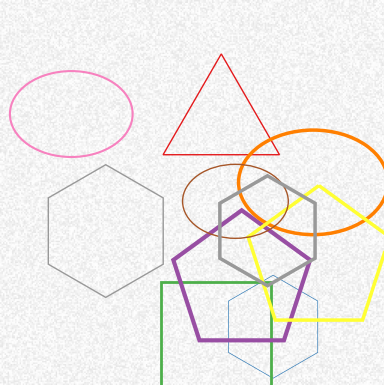[{"shape": "triangle", "thickness": 1, "radius": 0.87, "center": [0.575, 0.685]}, {"shape": "hexagon", "thickness": 0.5, "radius": 0.67, "center": [0.709, 0.151]}, {"shape": "square", "thickness": 2, "radius": 0.72, "center": [0.561, 0.125]}, {"shape": "pentagon", "thickness": 3, "radius": 0.93, "center": [0.628, 0.267]}, {"shape": "oval", "thickness": 2.5, "radius": 0.97, "center": [0.814, 0.526]}, {"shape": "pentagon", "thickness": 2.5, "radius": 0.97, "center": [0.828, 0.325]}, {"shape": "oval", "thickness": 1, "radius": 0.69, "center": [0.612, 0.477]}, {"shape": "oval", "thickness": 1.5, "radius": 0.8, "center": [0.185, 0.704]}, {"shape": "hexagon", "thickness": 1, "radius": 0.86, "center": [0.275, 0.4]}, {"shape": "hexagon", "thickness": 2.5, "radius": 0.71, "center": [0.695, 0.401]}]